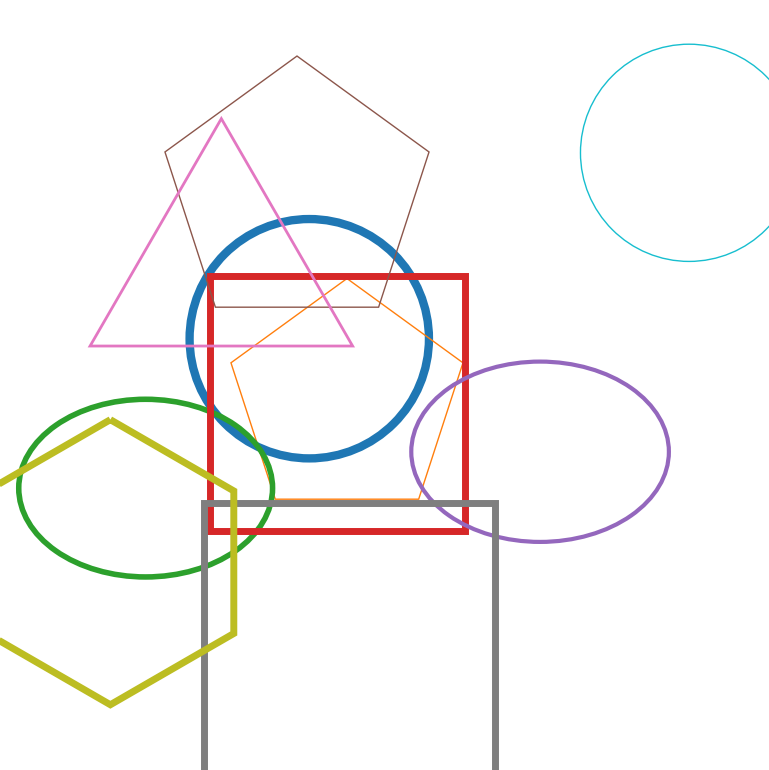[{"shape": "circle", "thickness": 3, "radius": 0.78, "center": [0.402, 0.56]}, {"shape": "pentagon", "thickness": 0.5, "radius": 0.79, "center": [0.451, 0.48]}, {"shape": "oval", "thickness": 2, "radius": 0.82, "center": [0.189, 0.366]}, {"shape": "square", "thickness": 2.5, "radius": 0.83, "center": [0.439, 0.476]}, {"shape": "oval", "thickness": 1.5, "radius": 0.84, "center": [0.701, 0.413]}, {"shape": "pentagon", "thickness": 0.5, "radius": 0.9, "center": [0.386, 0.747]}, {"shape": "triangle", "thickness": 1, "radius": 0.98, "center": [0.287, 0.649]}, {"shape": "square", "thickness": 2.5, "radius": 0.94, "center": [0.454, 0.158]}, {"shape": "hexagon", "thickness": 2.5, "radius": 0.93, "center": [0.143, 0.27]}, {"shape": "circle", "thickness": 0.5, "radius": 0.71, "center": [0.895, 0.802]}]